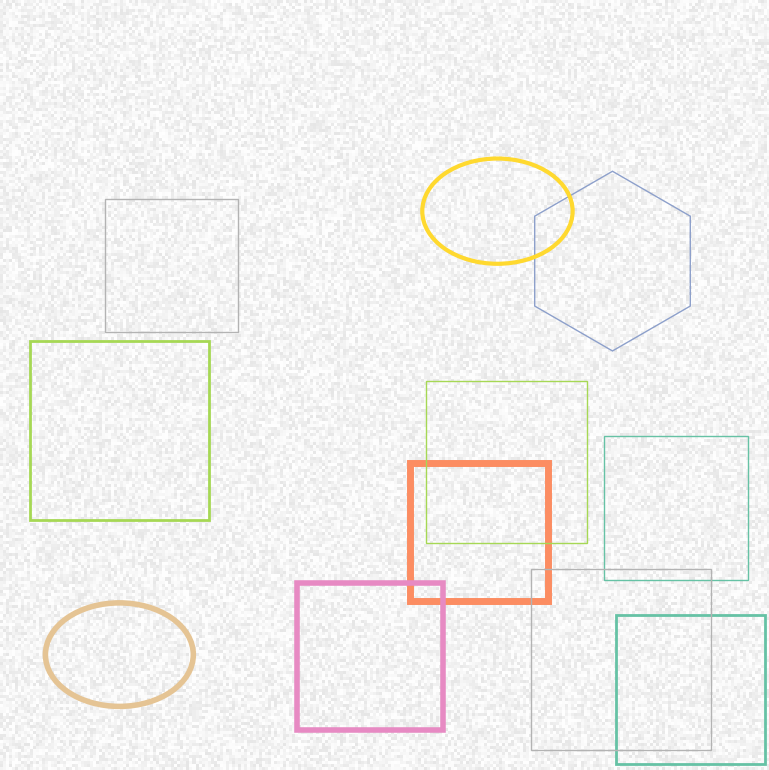[{"shape": "square", "thickness": 1, "radius": 0.48, "center": [0.896, 0.104]}, {"shape": "square", "thickness": 0.5, "radius": 0.47, "center": [0.878, 0.34]}, {"shape": "square", "thickness": 2.5, "radius": 0.45, "center": [0.622, 0.309]}, {"shape": "hexagon", "thickness": 0.5, "radius": 0.58, "center": [0.795, 0.661]}, {"shape": "square", "thickness": 2, "radius": 0.48, "center": [0.48, 0.147]}, {"shape": "square", "thickness": 0.5, "radius": 0.52, "center": [0.658, 0.4]}, {"shape": "square", "thickness": 1, "radius": 0.58, "center": [0.155, 0.441]}, {"shape": "oval", "thickness": 1.5, "radius": 0.49, "center": [0.646, 0.726]}, {"shape": "oval", "thickness": 2, "radius": 0.48, "center": [0.155, 0.15]}, {"shape": "square", "thickness": 0.5, "radius": 0.43, "center": [0.223, 0.655]}, {"shape": "square", "thickness": 0.5, "radius": 0.59, "center": [0.806, 0.144]}]